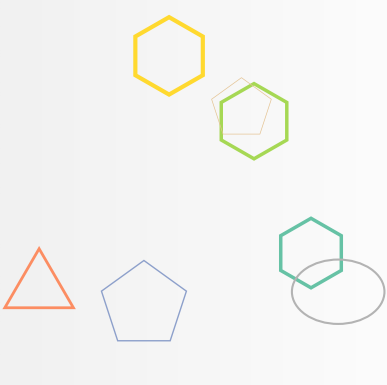[{"shape": "hexagon", "thickness": 2.5, "radius": 0.45, "center": [0.803, 0.343]}, {"shape": "triangle", "thickness": 2, "radius": 0.51, "center": [0.101, 0.252]}, {"shape": "pentagon", "thickness": 1, "radius": 0.58, "center": [0.371, 0.208]}, {"shape": "hexagon", "thickness": 2.5, "radius": 0.49, "center": [0.656, 0.685]}, {"shape": "hexagon", "thickness": 3, "radius": 0.5, "center": [0.436, 0.855]}, {"shape": "pentagon", "thickness": 0.5, "radius": 0.41, "center": [0.623, 0.717]}, {"shape": "oval", "thickness": 1.5, "radius": 0.6, "center": [0.873, 0.242]}]